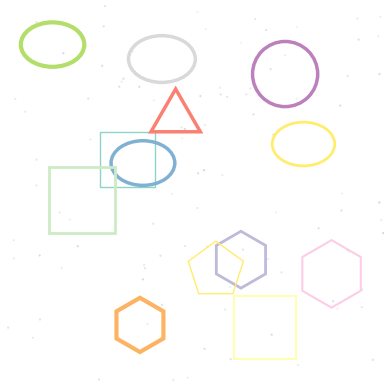[{"shape": "square", "thickness": 1, "radius": 0.36, "center": [0.331, 0.585]}, {"shape": "square", "thickness": 1.5, "radius": 0.4, "center": [0.689, 0.149]}, {"shape": "hexagon", "thickness": 2, "radius": 0.37, "center": [0.626, 0.325]}, {"shape": "triangle", "thickness": 2.5, "radius": 0.37, "center": [0.456, 0.695]}, {"shape": "oval", "thickness": 2.5, "radius": 0.41, "center": [0.371, 0.576]}, {"shape": "hexagon", "thickness": 3, "radius": 0.35, "center": [0.363, 0.156]}, {"shape": "oval", "thickness": 3, "radius": 0.41, "center": [0.136, 0.884]}, {"shape": "hexagon", "thickness": 1.5, "radius": 0.44, "center": [0.861, 0.289]}, {"shape": "oval", "thickness": 2.5, "radius": 0.43, "center": [0.421, 0.847]}, {"shape": "circle", "thickness": 2.5, "radius": 0.42, "center": [0.741, 0.808]}, {"shape": "square", "thickness": 2, "radius": 0.43, "center": [0.212, 0.48]}, {"shape": "pentagon", "thickness": 1, "radius": 0.38, "center": [0.561, 0.298]}, {"shape": "oval", "thickness": 2, "radius": 0.41, "center": [0.788, 0.626]}]